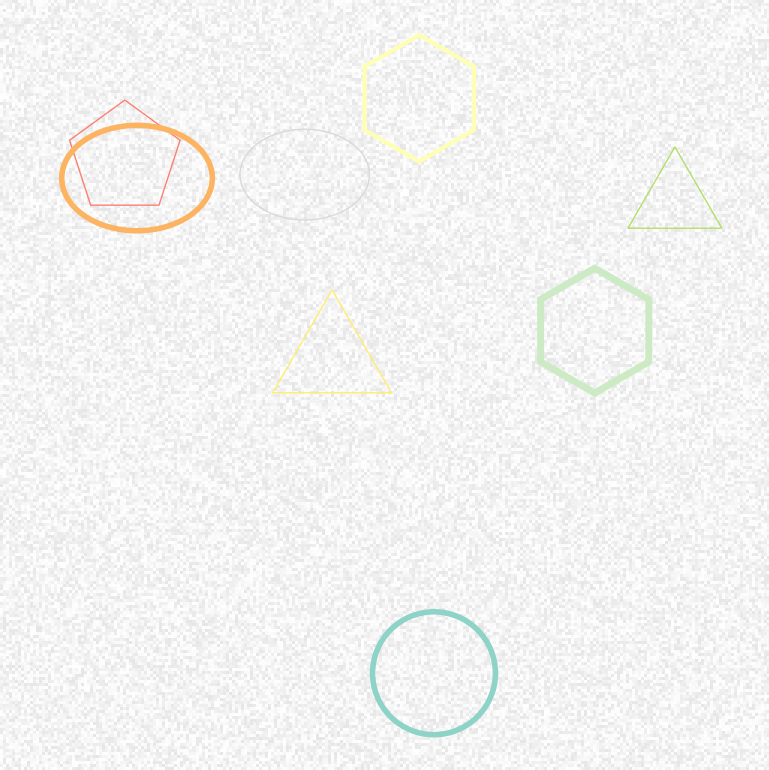[{"shape": "circle", "thickness": 2, "radius": 0.4, "center": [0.564, 0.126]}, {"shape": "hexagon", "thickness": 1.5, "radius": 0.41, "center": [0.544, 0.872]}, {"shape": "pentagon", "thickness": 0.5, "radius": 0.38, "center": [0.162, 0.795]}, {"shape": "oval", "thickness": 2, "radius": 0.49, "center": [0.178, 0.769]}, {"shape": "triangle", "thickness": 0.5, "radius": 0.35, "center": [0.877, 0.739]}, {"shape": "oval", "thickness": 0.5, "radius": 0.42, "center": [0.396, 0.773]}, {"shape": "hexagon", "thickness": 2.5, "radius": 0.41, "center": [0.772, 0.571]}, {"shape": "triangle", "thickness": 0.5, "radius": 0.45, "center": [0.431, 0.534]}]